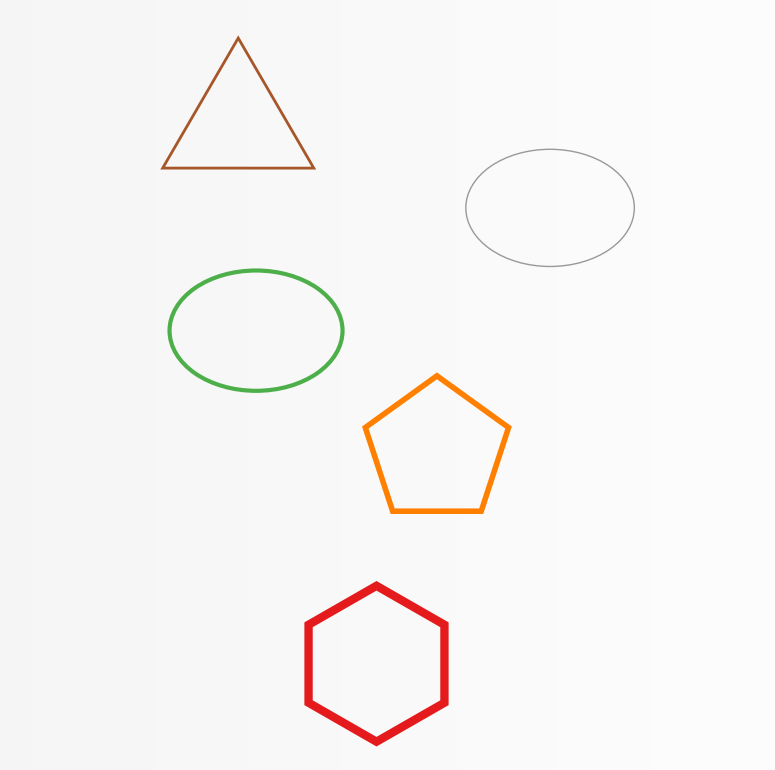[{"shape": "hexagon", "thickness": 3, "radius": 0.51, "center": [0.486, 0.138]}, {"shape": "oval", "thickness": 1.5, "radius": 0.56, "center": [0.33, 0.571]}, {"shape": "pentagon", "thickness": 2, "radius": 0.49, "center": [0.564, 0.415]}, {"shape": "triangle", "thickness": 1, "radius": 0.56, "center": [0.307, 0.838]}, {"shape": "oval", "thickness": 0.5, "radius": 0.54, "center": [0.71, 0.73]}]